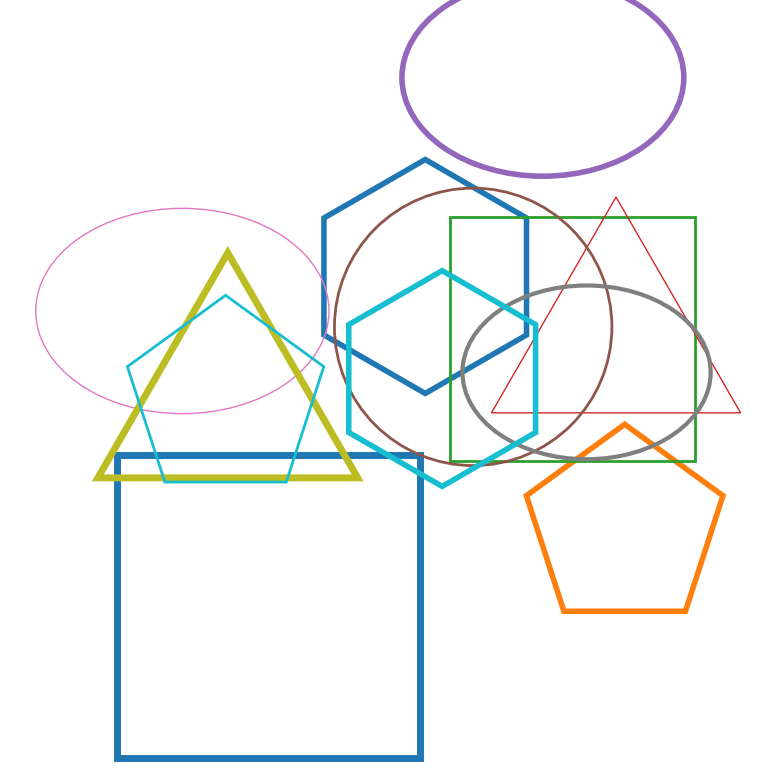[{"shape": "square", "thickness": 2.5, "radius": 0.98, "center": [0.349, 0.212]}, {"shape": "hexagon", "thickness": 2, "radius": 0.76, "center": [0.552, 0.641]}, {"shape": "pentagon", "thickness": 2, "radius": 0.67, "center": [0.811, 0.315]}, {"shape": "square", "thickness": 1, "radius": 0.79, "center": [0.744, 0.56]}, {"shape": "triangle", "thickness": 0.5, "radius": 0.93, "center": [0.8, 0.557]}, {"shape": "oval", "thickness": 2, "radius": 0.92, "center": [0.705, 0.899]}, {"shape": "circle", "thickness": 1, "radius": 0.9, "center": [0.615, 0.576]}, {"shape": "oval", "thickness": 0.5, "radius": 0.95, "center": [0.237, 0.596]}, {"shape": "oval", "thickness": 1.5, "radius": 0.81, "center": [0.762, 0.516]}, {"shape": "triangle", "thickness": 2.5, "radius": 0.97, "center": [0.296, 0.477]}, {"shape": "pentagon", "thickness": 1, "radius": 0.67, "center": [0.293, 0.482]}, {"shape": "hexagon", "thickness": 2, "radius": 0.7, "center": [0.574, 0.508]}]